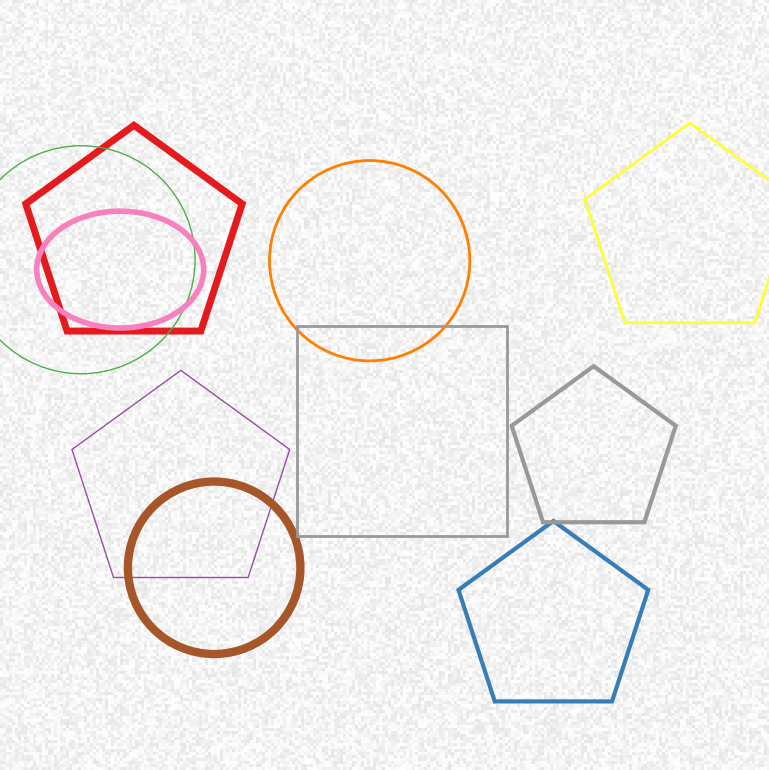[{"shape": "pentagon", "thickness": 2.5, "radius": 0.74, "center": [0.174, 0.69]}, {"shape": "pentagon", "thickness": 1.5, "radius": 0.65, "center": [0.719, 0.194]}, {"shape": "circle", "thickness": 0.5, "radius": 0.74, "center": [0.105, 0.663]}, {"shape": "pentagon", "thickness": 0.5, "radius": 0.74, "center": [0.235, 0.37]}, {"shape": "circle", "thickness": 1, "radius": 0.65, "center": [0.48, 0.661]}, {"shape": "pentagon", "thickness": 1, "radius": 0.72, "center": [0.896, 0.697]}, {"shape": "circle", "thickness": 3, "radius": 0.56, "center": [0.278, 0.263]}, {"shape": "oval", "thickness": 2, "radius": 0.54, "center": [0.156, 0.65]}, {"shape": "square", "thickness": 1, "radius": 0.68, "center": [0.522, 0.44]}, {"shape": "pentagon", "thickness": 1.5, "radius": 0.56, "center": [0.771, 0.412]}]